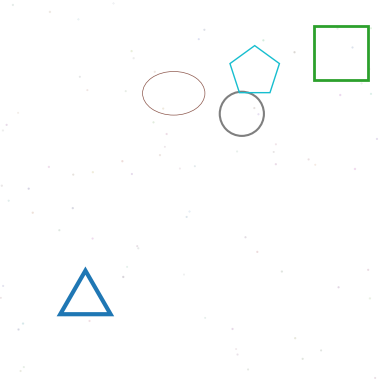[{"shape": "triangle", "thickness": 3, "radius": 0.38, "center": [0.222, 0.222]}, {"shape": "square", "thickness": 2, "radius": 0.35, "center": [0.886, 0.863]}, {"shape": "oval", "thickness": 0.5, "radius": 0.4, "center": [0.451, 0.758]}, {"shape": "circle", "thickness": 1.5, "radius": 0.29, "center": [0.628, 0.704]}, {"shape": "pentagon", "thickness": 1, "radius": 0.34, "center": [0.662, 0.814]}]